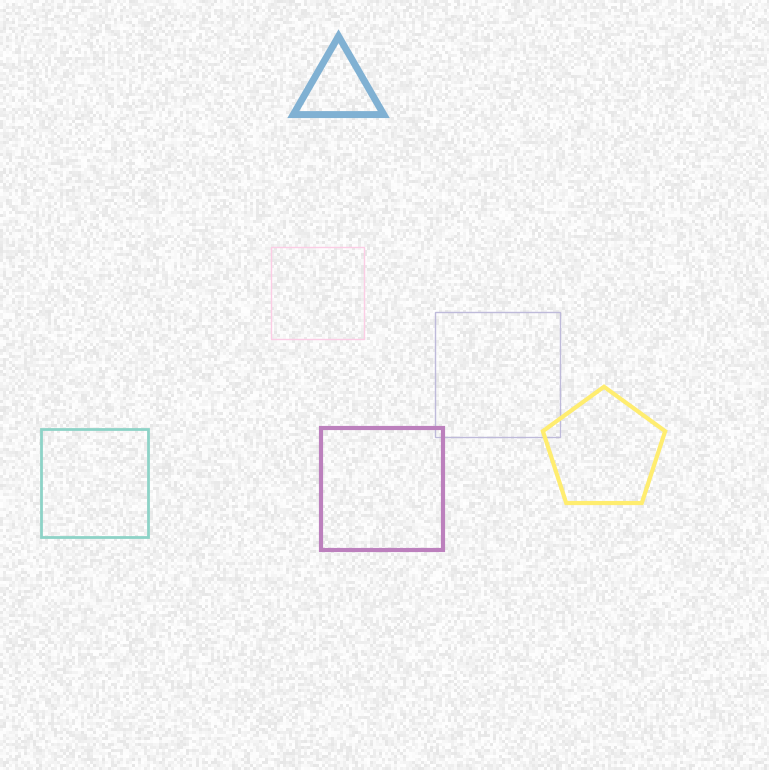[{"shape": "square", "thickness": 1, "radius": 0.35, "center": [0.123, 0.373]}, {"shape": "square", "thickness": 0.5, "radius": 0.41, "center": [0.646, 0.514]}, {"shape": "triangle", "thickness": 2.5, "radius": 0.34, "center": [0.44, 0.885]}, {"shape": "square", "thickness": 0.5, "radius": 0.3, "center": [0.412, 0.62]}, {"shape": "square", "thickness": 1.5, "radius": 0.4, "center": [0.496, 0.365]}, {"shape": "pentagon", "thickness": 1.5, "radius": 0.42, "center": [0.784, 0.414]}]